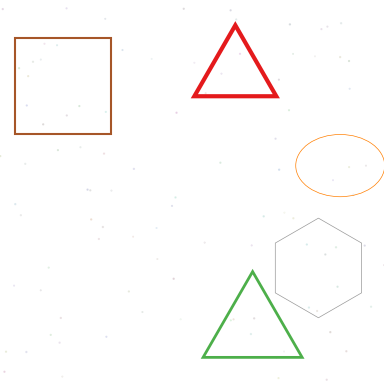[{"shape": "triangle", "thickness": 3, "radius": 0.61, "center": [0.611, 0.811]}, {"shape": "triangle", "thickness": 2, "radius": 0.74, "center": [0.656, 0.146]}, {"shape": "oval", "thickness": 0.5, "radius": 0.58, "center": [0.884, 0.57]}, {"shape": "square", "thickness": 1.5, "radius": 0.62, "center": [0.164, 0.776]}, {"shape": "hexagon", "thickness": 0.5, "radius": 0.65, "center": [0.827, 0.304]}]